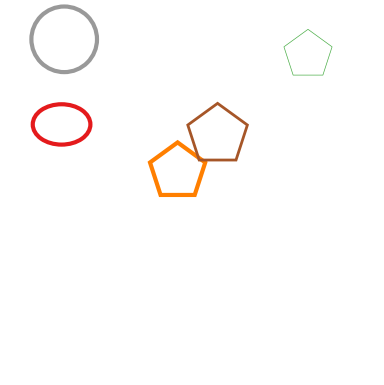[{"shape": "oval", "thickness": 3, "radius": 0.37, "center": [0.16, 0.677]}, {"shape": "pentagon", "thickness": 0.5, "radius": 0.33, "center": [0.8, 0.858]}, {"shape": "pentagon", "thickness": 3, "radius": 0.38, "center": [0.461, 0.555]}, {"shape": "pentagon", "thickness": 2, "radius": 0.41, "center": [0.565, 0.65]}, {"shape": "circle", "thickness": 3, "radius": 0.43, "center": [0.167, 0.898]}]